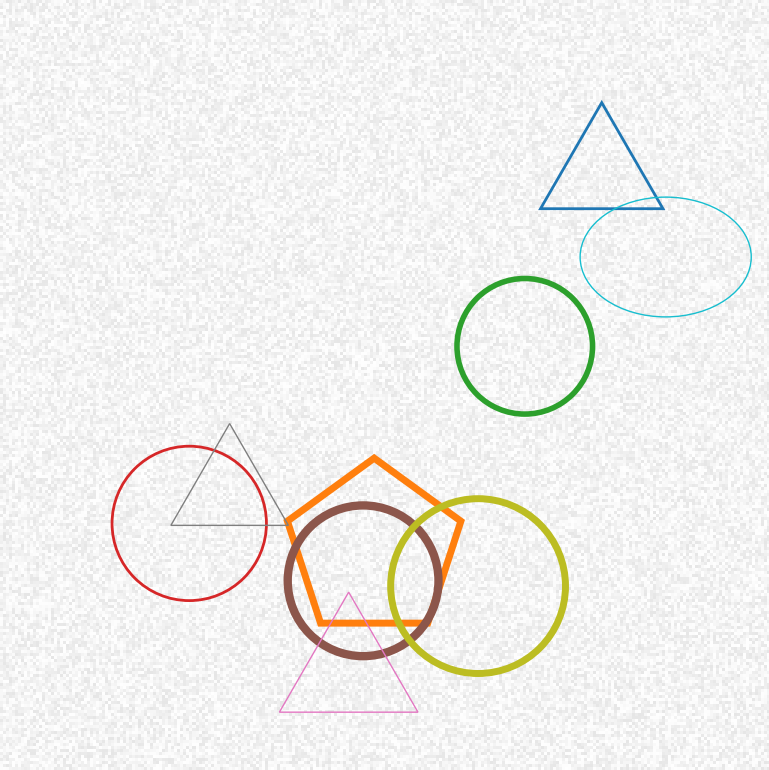[{"shape": "triangle", "thickness": 1, "radius": 0.46, "center": [0.781, 0.775]}, {"shape": "pentagon", "thickness": 2.5, "radius": 0.59, "center": [0.486, 0.287]}, {"shape": "circle", "thickness": 2, "radius": 0.44, "center": [0.682, 0.55]}, {"shape": "circle", "thickness": 1, "radius": 0.5, "center": [0.246, 0.32]}, {"shape": "circle", "thickness": 3, "radius": 0.49, "center": [0.472, 0.246]}, {"shape": "triangle", "thickness": 0.5, "radius": 0.52, "center": [0.453, 0.127]}, {"shape": "triangle", "thickness": 0.5, "radius": 0.44, "center": [0.298, 0.362]}, {"shape": "circle", "thickness": 2.5, "radius": 0.57, "center": [0.621, 0.239]}, {"shape": "oval", "thickness": 0.5, "radius": 0.56, "center": [0.865, 0.666]}]